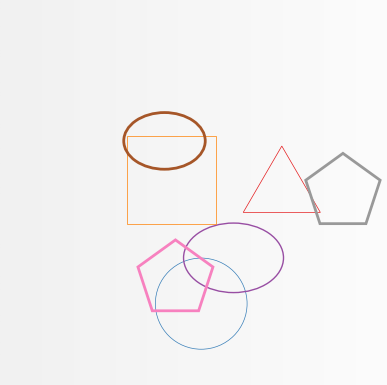[{"shape": "triangle", "thickness": 0.5, "radius": 0.57, "center": [0.727, 0.506]}, {"shape": "circle", "thickness": 0.5, "radius": 0.59, "center": [0.519, 0.211]}, {"shape": "oval", "thickness": 1, "radius": 0.64, "center": [0.603, 0.33]}, {"shape": "square", "thickness": 0.5, "radius": 0.58, "center": [0.443, 0.532]}, {"shape": "oval", "thickness": 2, "radius": 0.53, "center": [0.425, 0.634]}, {"shape": "pentagon", "thickness": 2, "radius": 0.51, "center": [0.453, 0.275]}, {"shape": "pentagon", "thickness": 2, "radius": 0.5, "center": [0.885, 0.501]}]